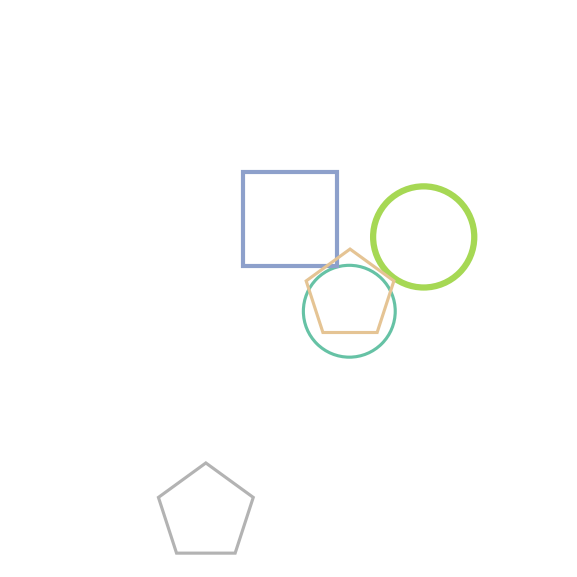[{"shape": "circle", "thickness": 1.5, "radius": 0.4, "center": [0.605, 0.46]}, {"shape": "square", "thickness": 2, "radius": 0.41, "center": [0.502, 0.62]}, {"shape": "circle", "thickness": 3, "radius": 0.44, "center": [0.734, 0.589]}, {"shape": "pentagon", "thickness": 1.5, "radius": 0.4, "center": [0.606, 0.488]}, {"shape": "pentagon", "thickness": 1.5, "radius": 0.43, "center": [0.356, 0.111]}]